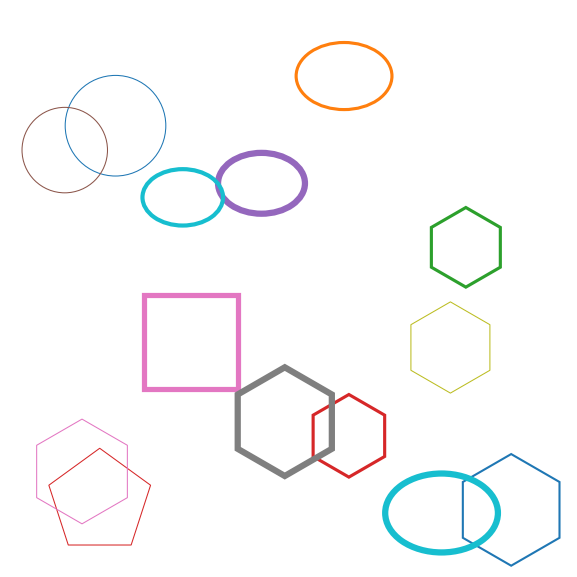[{"shape": "circle", "thickness": 0.5, "radius": 0.44, "center": [0.2, 0.781]}, {"shape": "hexagon", "thickness": 1, "radius": 0.48, "center": [0.885, 0.116]}, {"shape": "oval", "thickness": 1.5, "radius": 0.41, "center": [0.596, 0.867]}, {"shape": "hexagon", "thickness": 1.5, "radius": 0.34, "center": [0.807, 0.571]}, {"shape": "pentagon", "thickness": 0.5, "radius": 0.46, "center": [0.173, 0.13]}, {"shape": "hexagon", "thickness": 1.5, "radius": 0.36, "center": [0.604, 0.244]}, {"shape": "oval", "thickness": 3, "radius": 0.38, "center": [0.453, 0.682]}, {"shape": "circle", "thickness": 0.5, "radius": 0.37, "center": [0.112, 0.739]}, {"shape": "hexagon", "thickness": 0.5, "radius": 0.45, "center": [0.142, 0.183]}, {"shape": "square", "thickness": 2.5, "radius": 0.41, "center": [0.331, 0.407]}, {"shape": "hexagon", "thickness": 3, "radius": 0.47, "center": [0.493, 0.269]}, {"shape": "hexagon", "thickness": 0.5, "radius": 0.39, "center": [0.78, 0.397]}, {"shape": "oval", "thickness": 2, "radius": 0.35, "center": [0.316, 0.657]}, {"shape": "oval", "thickness": 3, "radius": 0.49, "center": [0.765, 0.111]}]